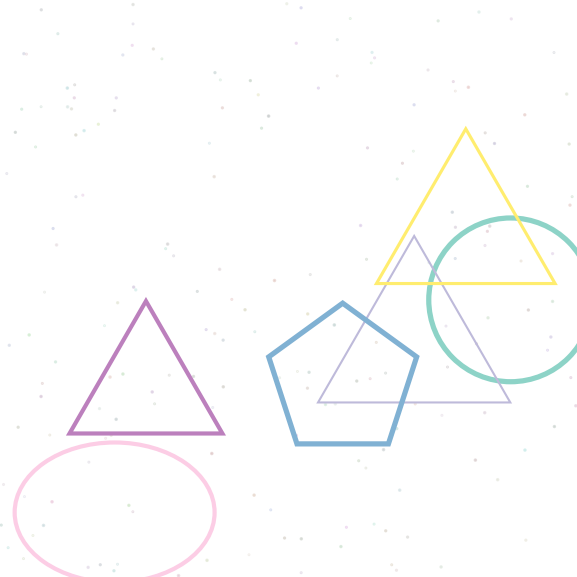[{"shape": "circle", "thickness": 2.5, "radius": 0.71, "center": [0.884, 0.48]}, {"shape": "triangle", "thickness": 1, "radius": 0.96, "center": [0.717, 0.398]}, {"shape": "pentagon", "thickness": 2.5, "radius": 0.67, "center": [0.593, 0.339]}, {"shape": "oval", "thickness": 2, "radius": 0.87, "center": [0.198, 0.112]}, {"shape": "triangle", "thickness": 2, "radius": 0.76, "center": [0.253, 0.325]}, {"shape": "triangle", "thickness": 1.5, "radius": 0.89, "center": [0.807, 0.597]}]